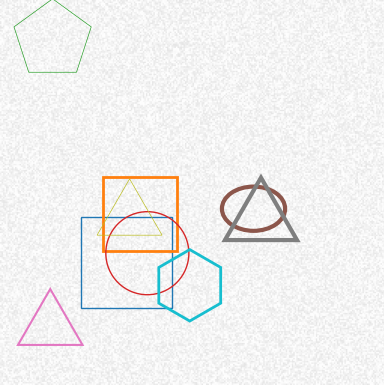[{"shape": "square", "thickness": 1, "radius": 0.59, "center": [0.328, 0.319]}, {"shape": "square", "thickness": 2, "radius": 0.48, "center": [0.364, 0.444]}, {"shape": "pentagon", "thickness": 0.5, "radius": 0.53, "center": [0.137, 0.898]}, {"shape": "circle", "thickness": 1, "radius": 0.54, "center": [0.383, 0.342]}, {"shape": "oval", "thickness": 3, "radius": 0.41, "center": [0.658, 0.458]}, {"shape": "triangle", "thickness": 1.5, "radius": 0.48, "center": [0.131, 0.152]}, {"shape": "triangle", "thickness": 3, "radius": 0.54, "center": [0.678, 0.43]}, {"shape": "triangle", "thickness": 0.5, "radius": 0.49, "center": [0.337, 0.438]}, {"shape": "hexagon", "thickness": 2, "radius": 0.46, "center": [0.493, 0.259]}]